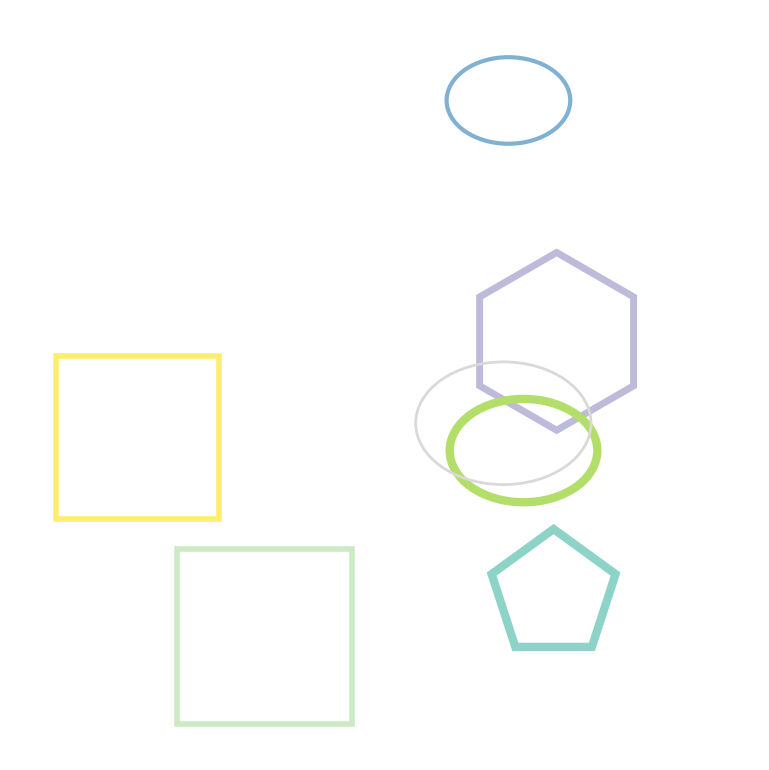[{"shape": "pentagon", "thickness": 3, "radius": 0.42, "center": [0.719, 0.228]}, {"shape": "hexagon", "thickness": 2.5, "radius": 0.58, "center": [0.723, 0.557]}, {"shape": "oval", "thickness": 1.5, "radius": 0.4, "center": [0.66, 0.87]}, {"shape": "oval", "thickness": 3, "radius": 0.48, "center": [0.68, 0.415]}, {"shape": "oval", "thickness": 1, "radius": 0.57, "center": [0.654, 0.45]}, {"shape": "square", "thickness": 2, "radius": 0.57, "center": [0.343, 0.174]}, {"shape": "square", "thickness": 2, "radius": 0.53, "center": [0.179, 0.432]}]